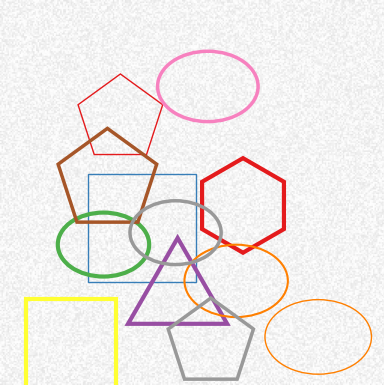[{"shape": "hexagon", "thickness": 3, "radius": 0.61, "center": [0.631, 0.466]}, {"shape": "pentagon", "thickness": 1, "radius": 0.58, "center": [0.313, 0.692]}, {"shape": "square", "thickness": 1, "radius": 0.7, "center": [0.369, 0.407]}, {"shape": "oval", "thickness": 3, "radius": 0.59, "center": [0.269, 0.365]}, {"shape": "triangle", "thickness": 3, "radius": 0.74, "center": [0.461, 0.233]}, {"shape": "oval", "thickness": 1.5, "radius": 0.67, "center": [0.613, 0.27]}, {"shape": "oval", "thickness": 1, "radius": 0.69, "center": [0.827, 0.125]}, {"shape": "square", "thickness": 3, "radius": 0.58, "center": [0.185, 0.106]}, {"shape": "pentagon", "thickness": 2.5, "radius": 0.67, "center": [0.279, 0.532]}, {"shape": "oval", "thickness": 2.5, "radius": 0.65, "center": [0.54, 0.776]}, {"shape": "oval", "thickness": 2.5, "radius": 0.59, "center": [0.456, 0.396]}, {"shape": "pentagon", "thickness": 2.5, "radius": 0.58, "center": [0.548, 0.109]}]